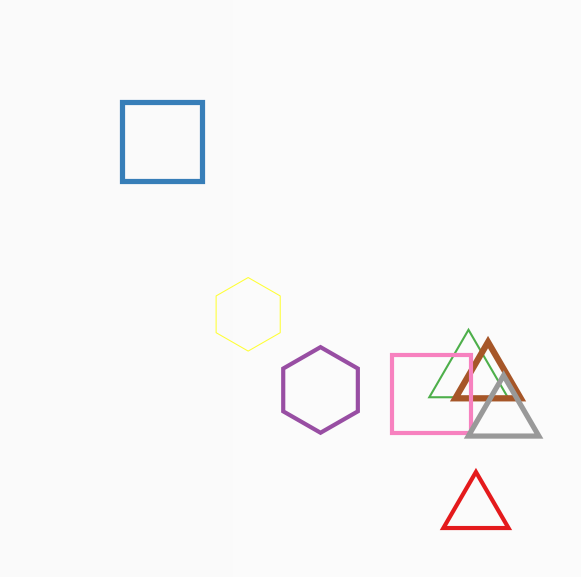[{"shape": "triangle", "thickness": 2, "radius": 0.32, "center": [0.819, 0.117]}, {"shape": "square", "thickness": 2.5, "radius": 0.34, "center": [0.279, 0.754]}, {"shape": "triangle", "thickness": 1, "radius": 0.39, "center": [0.806, 0.35]}, {"shape": "hexagon", "thickness": 2, "radius": 0.37, "center": [0.551, 0.324]}, {"shape": "hexagon", "thickness": 0.5, "radius": 0.32, "center": [0.427, 0.455]}, {"shape": "triangle", "thickness": 3, "radius": 0.32, "center": [0.84, 0.342]}, {"shape": "square", "thickness": 2, "radius": 0.34, "center": [0.742, 0.317]}, {"shape": "triangle", "thickness": 2.5, "radius": 0.35, "center": [0.866, 0.279]}]